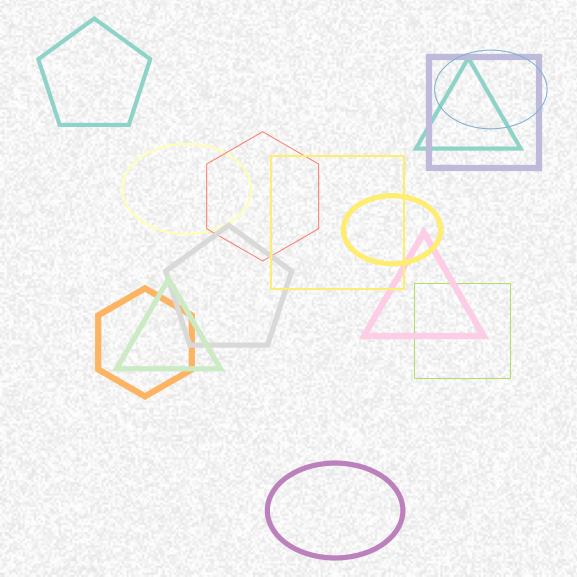[{"shape": "pentagon", "thickness": 2, "radius": 0.51, "center": [0.163, 0.865]}, {"shape": "triangle", "thickness": 2, "radius": 0.52, "center": [0.811, 0.794]}, {"shape": "oval", "thickness": 1, "radius": 0.56, "center": [0.323, 0.672]}, {"shape": "square", "thickness": 3, "radius": 0.48, "center": [0.838, 0.805]}, {"shape": "hexagon", "thickness": 0.5, "radius": 0.56, "center": [0.455, 0.659]}, {"shape": "oval", "thickness": 0.5, "radius": 0.49, "center": [0.85, 0.844]}, {"shape": "hexagon", "thickness": 3, "radius": 0.47, "center": [0.251, 0.406]}, {"shape": "square", "thickness": 0.5, "radius": 0.41, "center": [0.8, 0.427]}, {"shape": "triangle", "thickness": 3, "radius": 0.6, "center": [0.734, 0.477]}, {"shape": "pentagon", "thickness": 2.5, "radius": 0.57, "center": [0.396, 0.494]}, {"shape": "oval", "thickness": 2.5, "radius": 0.59, "center": [0.58, 0.115]}, {"shape": "triangle", "thickness": 2.5, "radius": 0.52, "center": [0.292, 0.412]}, {"shape": "square", "thickness": 1, "radius": 0.58, "center": [0.584, 0.613]}, {"shape": "oval", "thickness": 2.5, "radius": 0.42, "center": [0.679, 0.601]}]